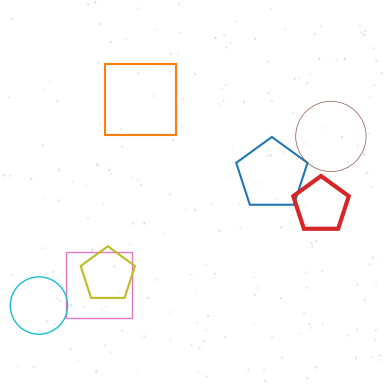[{"shape": "pentagon", "thickness": 1.5, "radius": 0.49, "center": [0.706, 0.547]}, {"shape": "square", "thickness": 1.5, "radius": 0.46, "center": [0.365, 0.741]}, {"shape": "pentagon", "thickness": 3, "radius": 0.38, "center": [0.834, 0.467]}, {"shape": "circle", "thickness": 0.5, "radius": 0.46, "center": [0.859, 0.646]}, {"shape": "square", "thickness": 1, "radius": 0.43, "center": [0.258, 0.261]}, {"shape": "pentagon", "thickness": 1.5, "radius": 0.37, "center": [0.28, 0.286]}, {"shape": "circle", "thickness": 1, "radius": 0.37, "center": [0.101, 0.206]}]